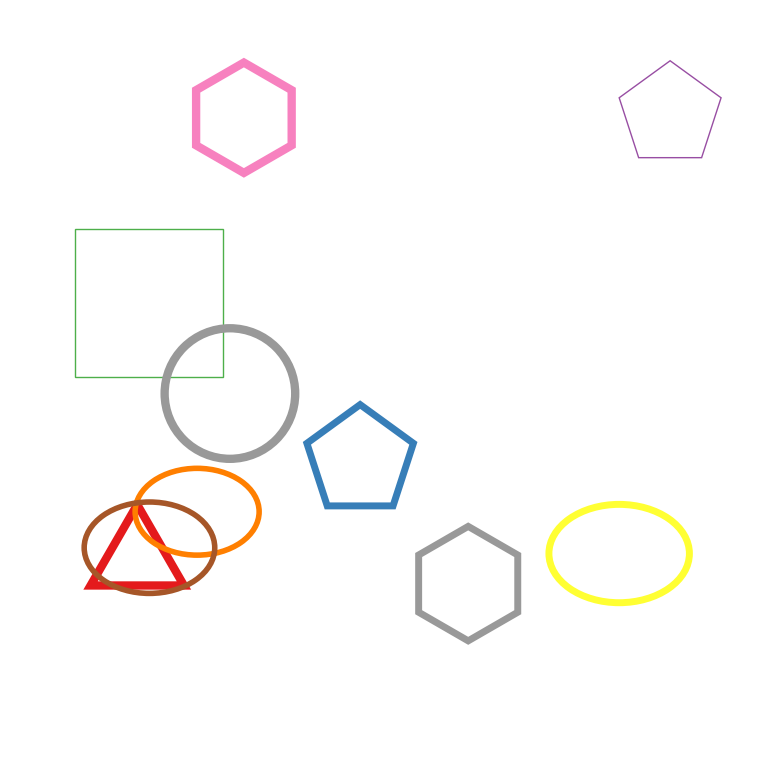[{"shape": "triangle", "thickness": 3, "radius": 0.35, "center": [0.178, 0.275]}, {"shape": "pentagon", "thickness": 2.5, "radius": 0.36, "center": [0.468, 0.402]}, {"shape": "square", "thickness": 0.5, "radius": 0.48, "center": [0.194, 0.607]}, {"shape": "pentagon", "thickness": 0.5, "radius": 0.35, "center": [0.87, 0.852]}, {"shape": "oval", "thickness": 2, "radius": 0.4, "center": [0.256, 0.335]}, {"shape": "oval", "thickness": 2.5, "radius": 0.46, "center": [0.804, 0.281]}, {"shape": "oval", "thickness": 2, "radius": 0.42, "center": [0.194, 0.289]}, {"shape": "hexagon", "thickness": 3, "radius": 0.36, "center": [0.317, 0.847]}, {"shape": "hexagon", "thickness": 2.5, "radius": 0.37, "center": [0.608, 0.242]}, {"shape": "circle", "thickness": 3, "radius": 0.42, "center": [0.299, 0.489]}]